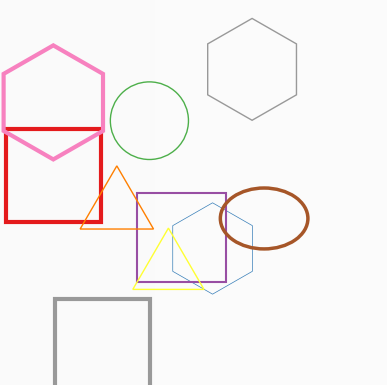[{"shape": "square", "thickness": 3, "radius": 0.61, "center": [0.138, 0.544]}, {"shape": "hexagon", "thickness": 0.5, "radius": 0.59, "center": [0.549, 0.355]}, {"shape": "circle", "thickness": 1, "radius": 0.5, "center": [0.386, 0.687]}, {"shape": "square", "thickness": 1.5, "radius": 0.57, "center": [0.468, 0.383]}, {"shape": "triangle", "thickness": 1, "radius": 0.55, "center": [0.301, 0.46]}, {"shape": "triangle", "thickness": 1, "radius": 0.53, "center": [0.435, 0.301]}, {"shape": "oval", "thickness": 2.5, "radius": 0.57, "center": [0.682, 0.433]}, {"shape": "hexagon", "thickness": 3, "radius": 0.74, "center": [0.138, 0.734]}, {"shape": "square", "thickness": 3, "radius": 0.61, "center": [0.265, 0.102]}, {"shape": "hexagon", "thickness": 1, "radius": 0.66, "center": [0.651, 0.82]}]